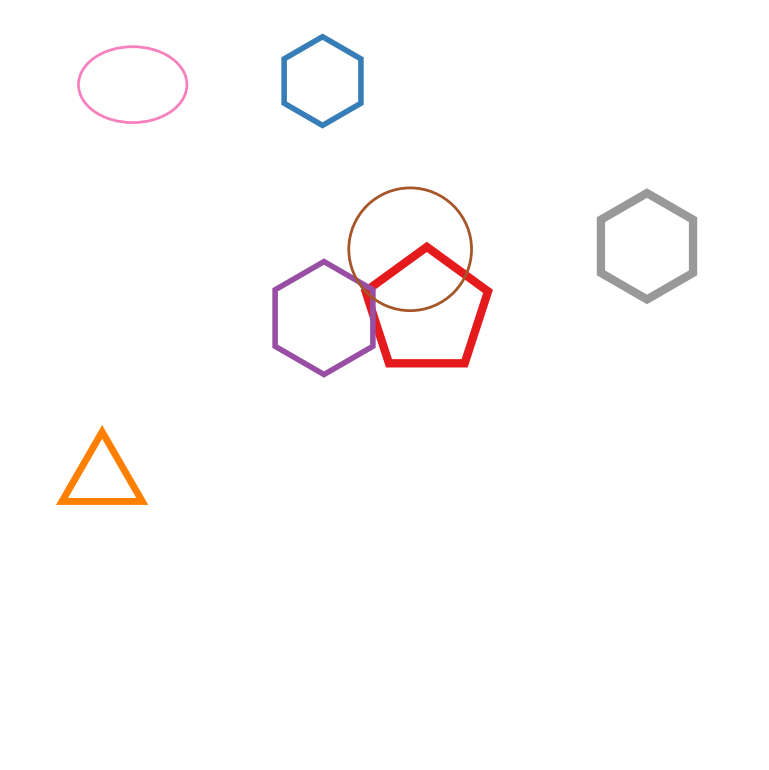[{"shape": "pentagon", "thickness": 3, "radius": 0.42, "center": [0.554, 0.596]}, {"shape": "hexagon", "thickness": 2, "radius": 0.29, "center": [0.419, 0.895]}, {"shape": "hexagon", "thickness": 2, "radius": 0.37, "center": [0.421, 0.587]}, {"shape": "triangle", "thickness": 2.5, "radius": 0.3, "center": [0.133, 0.379]}, {"shape": "circle", "thickness": 1, "radius": 0.4, "center": [0.533, 0.676]}, {"shape": "oval", "thickness": 1, "radius": 0.35, "center": [0.172, 0.89]}, {"shape": "hexagon", "thickness": 3, "radius": 0.35, "center": [0.84, 0.68]}]